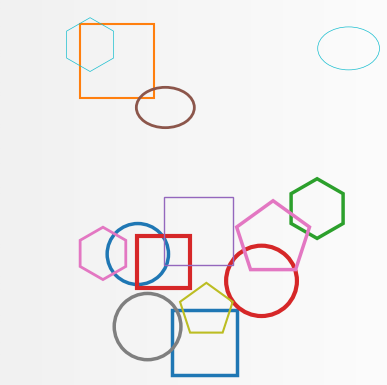[{"shape": "circle", "thickness": 2.5, "radius": 0.4, "center": [0.356, 0.34]}, {"shape": "square", "thickness": 2.5, "radius": 0.42, "center": [0.528, 0.111]}, {"shape": "square", "thickness": 1.5, "radius": 0.48, "center": [0.303, 0.842]}, {"shape": "hexagon", "thickness": 2.5, "radius": 0.39, "center": [0.818, 0.458]}, {"shape": "circle", "thickness": 3, "radius": 0.46, "center": [0.675, 0.27]}, {"shape": "square", "thickness": 3, "radius": 0.34, "center": [0.422, 0.32]}, {"shape": "square", "thickness": 1, "radius": 0.44, "center": [0.513, 0.4]}, {"shape": "oval", "thickness": 2, "radius": 0.37, "center": [0.427, 0.721]}, {"shape": "hexagon", "thickness": 2, "radius": 0.34, "center": [0.266, 0.342]}, {"shape": "pentagon", "thickness": 2.5, "radius": 0.49, "center": [0.705, 0.38]}, {"shape": "circle", "thickness": 2.5, "radius": 0.43, "center": [0.381, 0.152]}, {"shape": "pentagon", "thickness": 1.5, "radius": 0.36, "center": [0.533, 0.194]}, {"shape": "oval", "thickness": 0.5, "radius": 0.4, "center": [0.9, 0.874]}, {"shape": "hexagon", "thickness": 0.5, "radius": 0.35, "center": [0.232, 0.884]}]